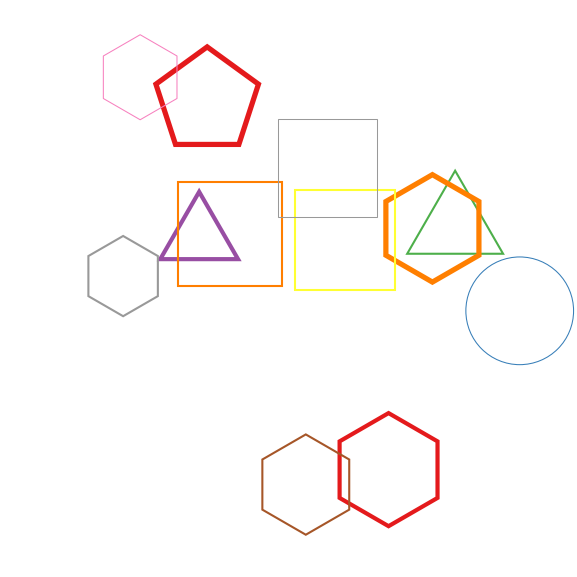[{"shape": "pentagon", "thickness": 2.5, "radius": 0.47, "center": [0.359, 0.825]}, {"shape": "hexagon", "thickness": 2, "radius": 0.49, "center": [0.673, 0.186]}, {"shape": "circle", "thickness": 0.5, "radius": 0.47, "center": [0.9, 0.461]}, {"shape": "triangle", "thickness": 1, "radius": 0.48, "center": [0.788, 0.608]}, {"shape": "triangle", "thickness": 2, "radius": 0.39, "center": [0.345, 0.589]}, {"shape": "square", "thickness": 1, "radius": 0.45, "center": [0.398, 0.594]}, {"shape": "hexagon", "thickness": 2.5, "radius": 0.47, "center": [0.749, 0.604]}, {"shape": "square", "thickness": 1, "radius": 0.43, "center": [0.597, 0.583]}, {"shape": "hexagon", "thickness": 1, "radius": 0.43, "center": [0.53, 0.16]}, {"shape": "hexagon", "thickness": 0.5, "radius": 0.37, "center": [0.243, 0.865]}, {"shape": "hexagon", "thickness": 1, "radius": 0.35, "center": [0.213, 0.521]}, {"shape": "square", "thickness": 0.5, "radius": 0.43, "center": [0.567, 0.708]}]